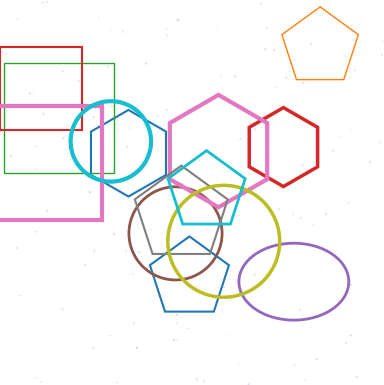[{"shape": "pentagon", "thickness": 1.5, "radius": 0.54, "center": [0.492, 0.278]}, {"shape": "hexagon", "thickness": 1.5, "radius": 0.56, "center": [0.334, 0.602]}, {"shape": "pentagon", "thickness": 1, "radius": 0.52, "center": [0.831, 0.878]}, {"shape": "square", "thickness": 1, "radius": 0.72, "center": [0.153, 0.694]}, {"shape": "hexagon", "thickness": 2.5, "radius": 0.51, "center": [0.736, 0.618]}, {"shape": "square", "thickness": 1.5, "radius": 0.53, "center": [0.107, 0.77]}, {"shape": "oval", "thickness": 2, "radius": 0.71, "center": [0.763, 0.268]}, {"shape": "circle", "thickness": 2, "radius": 0.6, "center": [0.456, 0.394]}, {"shape": "hexagon", "thickness": 3, "radius": 0.73, "center": [0.568, 0.608]}, {"shape": "square", "thickness": 3, "radius": 0.74, "center": [0.116, 0.577]}, {"shape": "pentagon", "thickness": 1.5, "radius": 0.63, "center": [0.471, 0.443]}, {"shape": "circle", "thickness": 2.5, "radius": 0.73, "center": [0.581, 0.373]}, {"shape": "circle", "thickness": 3, "radius": 0.52, "center": [0.288, 0.633]}, {"shape": "pentagon", "thickness": 2, "radius": 0.53, "center": [0.537, 0.503]}]